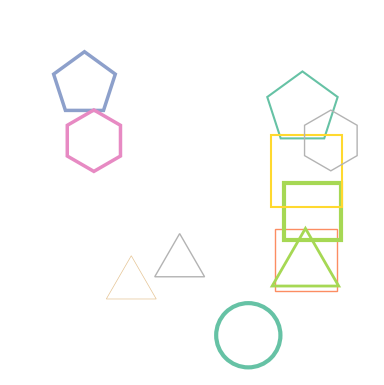[{"shape": "circle", "thickness": 3, "radius": 0.42, "center": [0.645, 0.129]}, {"shape": "pentagon", "thickness": 1.5, "radius": 0.48, "center": [0.786, 0.718]}, {"shape": "square", "thickness": 1, "radius": 0.4, "center": [0.795, 0.325]}, {"shape": "pentagon", "thickness": 2.5, "radius": 0.42, "center": [0.219, 0.781]}, {"shape": "hexagon", "thickness": 2.5, "radius": 0.4, "center": [0.244, 0.635]}, {"shape": "square", "thickness": 3, "radius": 0.37, "center": [0.811, 0.451]}, {"shape": "triangle", "thickness": 2, "radius": 0.5, "center": [0.793, 0.307]}, {"shape": "square", "thickness": 1.5, "radius": 0.46, "center": [0.797, 0.556]}, {"shape": "triangle", "thickness": 0.5, "radius": 0.37, "center": [0.341, 0.261]}, {"shape": "triangle", "thickness": 1, "radius": 0.37, "center": [0.467, 0.318]}, {"shape": "hexagon", "thickness": 1, "radius": 0.39, "center": [0.859, 0.635]}]